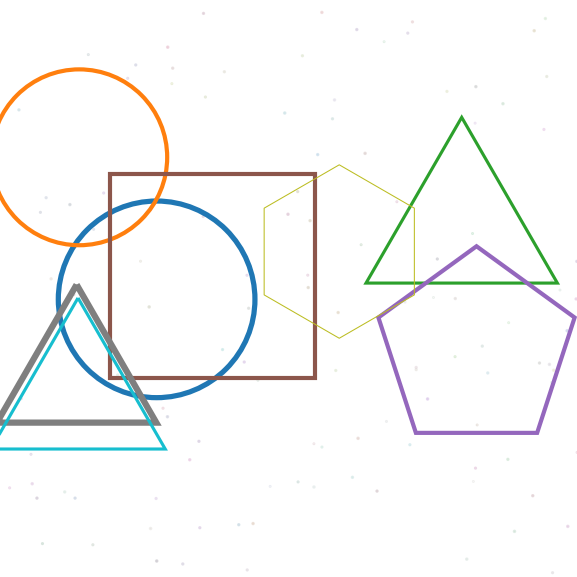[{"shape": "circle", "thickness": 2.5, "radius": 0.85, "center": [0.271, 0.481]}, {"shape": "circle", "thickness": 2, "radius": 0.76, "center": [0.137, 0.727]}, {"shape": "triangle", "thickness": 1.5, "radius": 0.96, "center": [0.799, 0.605]}, {"shape": "pentagon", "thickness": 2, "radius": 0.89, "center": [0.825, 0.394]}, {"shape": "square", "thickness": 2, "radius": 0.88, "center": [0.368, 0.522]}, {"shape": "triangle", "thickness": 3, "radius": 0.8, "center": [0.133, 0.347]}, {"shape": "hexagon", "thickness": 0.5, "radius": 0.75, "center": [0.587, 0.564]}, {"shape": "triangle", "thickness": 1.5, "radius": 0.87, "center": [0.135, 0.309]}]